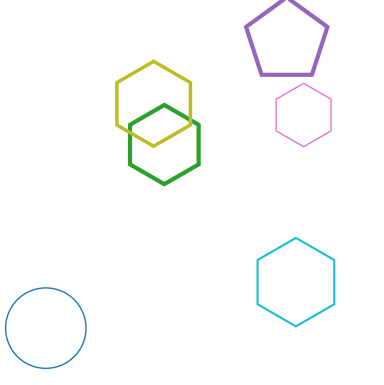[{"shape": "circle", "thickness": 1, "radius": 0.52, "center": [0.119, 0.148]}, {"shape": "hexagon", "thickness": 3, "radius": 0.51, "center": [0.427, 0.624]}, {"shape": "pentagon", "thickness": 3, "radius": 0.56, "center": [0.745, 0.896]}, {"shape": "hexagon", "thickness": 1, "radius": 0.41, "center": [0.789, 0.701]}, {"shape": "hexagon", "thickness": 2.5, "radius": 0.55, "center": [0.399, 0.73]}, {"shape": "hexagon", "thickness": 1.5, "radius": 0.57, "center": [0.769, 0.267]}]